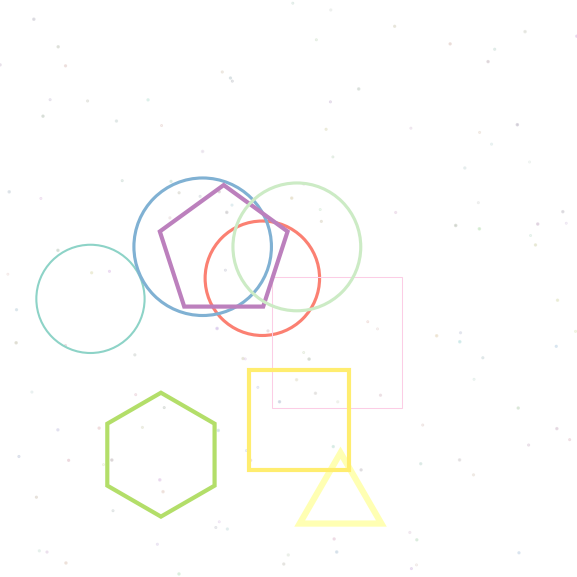[{"shape": "circle", "thickness": 1, "radius": 0.47, "center": [0.157, 0.482]}, {"shape": "triangle", "thickness": 3, "radius": 0.41, "center": [0.59, 0.133]}, {"shape": "circle", "thickness": 1.5, "radius": 0.5, "center": [0.454, 0.517]}, {"shape": "circle", "thickness": 1.5, "radius": 0.6, "center": [0.351, 0.572]}, {"shape": "hexagon", "thickness": 2, "radius": 0.54, "center": [0.279, 0.212]}, {"shape": "square", "thickness": 0.5, "radius": 0.56, "center": [0.584, 0.406]}, {"shape": "pentagon", "thickness": 2, "radius": 0.58, "center": [0.387, 0.562]}, {"shape": "circle", "thickness": 1.5, "radius": 0.55, "center": [0.514, 0.572]}, {"shape": "square", "thickness": 2, "radius": 0.43, "center": [0.518, 0.271]}]